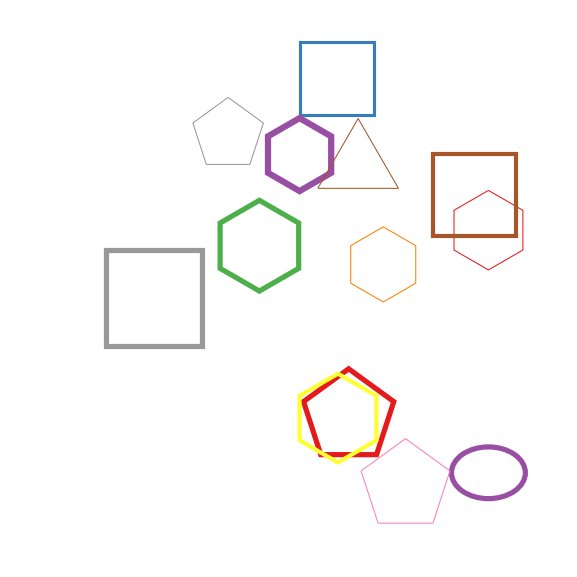[{"shape": "pentagon", "thickness": 2.5, "radius": 0.41, "center": [0.604, 0.278]}, {"shape": "hexagon", "thickness": 0.5, "radius": 0.34, "center": [0.846, 0.601]}, {"shape": "square", "thickness": 1.5, "radius": 0.32, "center": [0.583, 0.863]}, {"shape": "hexagon", "thickness": 2.5, "radius": 0.39, "center": [0.449, 0.574]}, {"shape": "hexagon", "thickness": 3, "radius": 0.32, "center": [0.519, 0.731]}, {"shape": "oval", "thickness": 2.5, "radius": 0.32, "center": [0.846, 0.18]}, {"shape": "hexagon", "thickness": 0.5, "radius": 0.32, "center": [0.664, 0.541]}, {"shape": "hexagon", "thickness": 2, "radius": 0.38, "center": [0.585, 0.275]}, {"shape": "triangle", "thickness": 0.5, "radius": 0.4, "center": [0.62, 0.713]}, {"shape": "square", "thickness": 2, "radius": 0.36, "center": [0.821, 0.661]}, {"shape": "pentagon", "thickness": 0.5, "radius": 0.4, "center": [0.702, 0.159]}, {"shape": "pentagon", "thickness": 0.5, "radius": 0.32, "center": [0.395, 0.766]}, {"shape": "square", "thickness": 2.5, "radius": 0.41, "center": [0.267, 0.484]}]